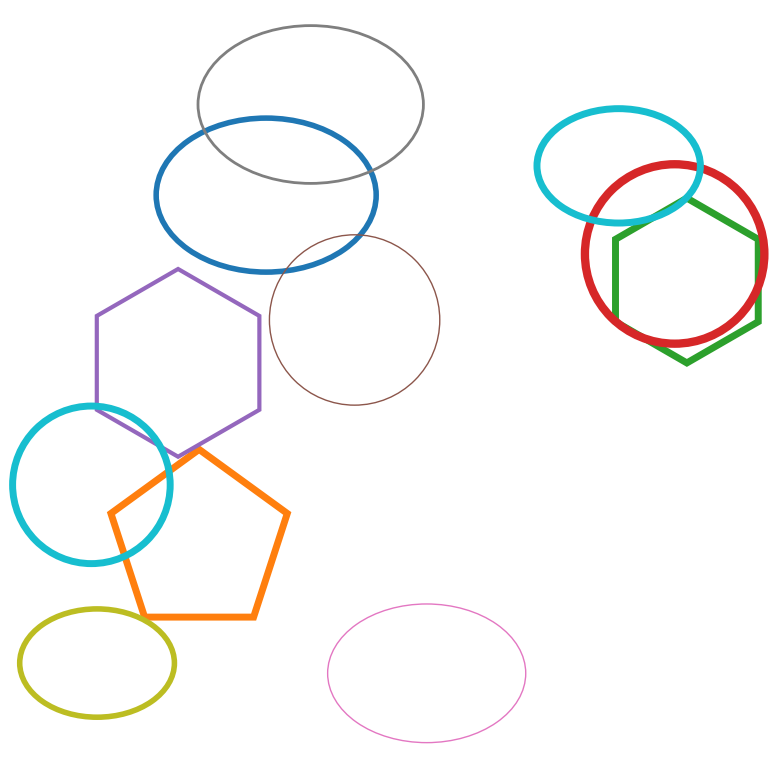[{"shape": "oval", "thickness": 2, "radius": 0.71, "center": [0.346, 0.747]}, {"shape": "pentagon", "thickness": 2.5, "radius": 0.6, "center": [0.259, 0.296]}, {"shape": "hexagon", "thickness": 2.5, "radius": 0.54, "center": [0.892, 0.636]}, {"shape": "circle", "thickness": 3, "radius": 0.58, "center": [0.876, 0.67]}, {"shape": "hexagon", "thickness": 1.5, "radius": 0.61, "center": [0.231, 0.529]}, {"shape": "circle", "thickness": 0.5, "radius": 0.55, "center": [0.461, 0.584]}, {"shape": "oval", "thickness": 0.5, "radius": 0.64, "center": [0.554, 0.126]}, {"shape": "oval", "thickness": 1, "radius": 0.73, "center": [0.404, 0.864]}, {"shape": "oval", "thickness": 2, "radius": 0.5, "center": [0.126, 0.139]}, {"shape": "oval", "thickness": 2.5, "radius": 0.53, "center": [0.803, 0.785]}, {"shape": "circle", "thickness": 2.5, "radius": 0.51, "center": [0.119, 0.37]}]